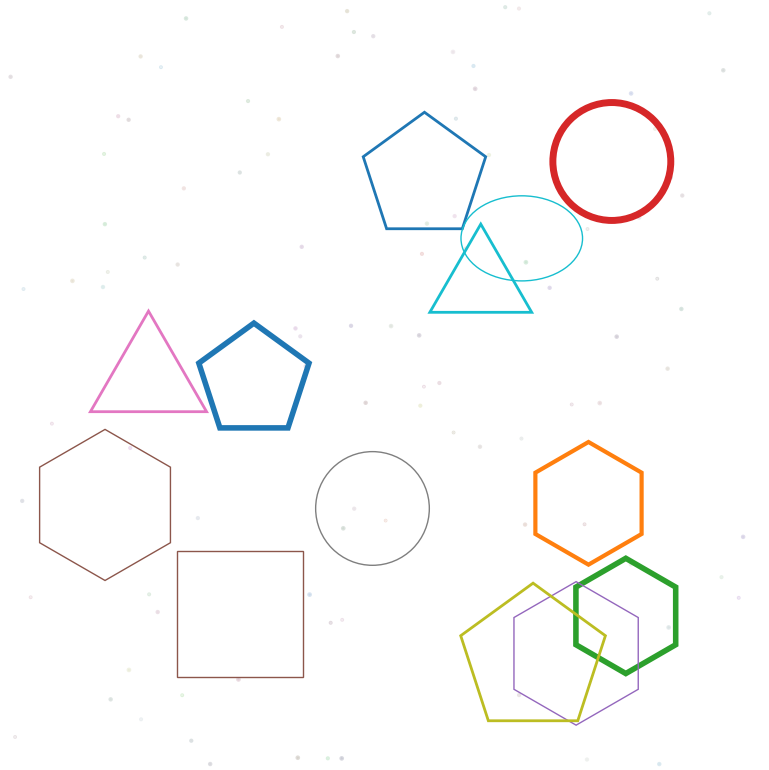[{"shape": "pentagon", "thickness": 2, "radius": 0.38, "center": [0.33, 0.505]}, {"shape": "pentagon", "thickness": 1, "radius": 0.42, "center": [0.551, 0.771]}, {"shape": "hexagon", "thickness": 1.5, "radius": 0.4, "center": [0.764, 0.346]}, {"shape": "hexagon", "thickness": 2, "radius": 0.37, "center": [0.813, 0.2]}, {"shape": "circle", "thickness": 2.5, "radius": 0.38, "center": [0.795, 0.79]}, {"shape": "hexagon", "thickness": 0.5, "radius": 0.47, "center": [0.748, 0.151]}, {"shape": "hexagon", "thickness": 0.5, "radius": 0.49, "center": [0.136, 0.344]}, {"shape": "square", "thickness": 0.5, "radius": 0.41, "center": [0.312, 0.203]}, {"shape": "triangle", "thickness": 1, "radius": 0.44, "center": [0.193, 0.509]}, {"shape": "circle", "thickness": 0.5, "radius": 0.37, "center": [0.484, 0.34]}, {"shape": "pentagon", "thickness": 1, "radius": 0.49, "center": [0.692, 0.144]}, {"shape": "oval", "thickness": 0.5, "radius": 0.39, "center": [0.678, 0.69]}, {"shape": "triangle", "thickness": 1, "radius": 0.38, "center": [0.624, 0.633]}]